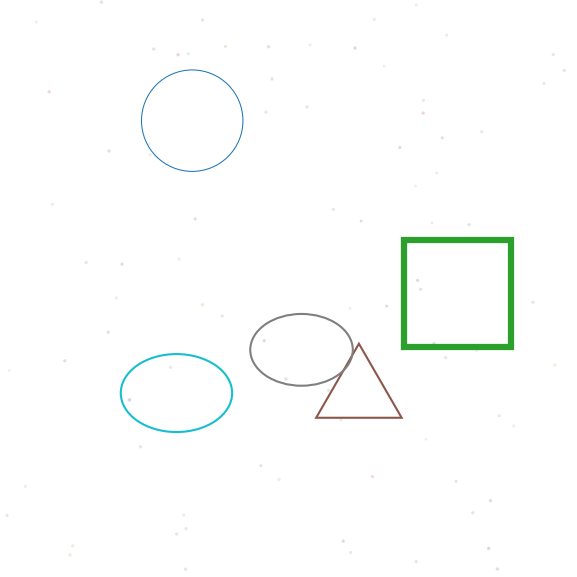[{"shape": "circle", "thickness": 0.5, "radius": 0.44, "center": [0.333, 0.79]}, {"shape": "square", "thickness": 3, "radius": 0.47, "center": [0.792, 0.491]}, {"shape": "triangle", "thickness": 1, "radius": 0.43, "center": [0.621, 0.318]}, {"shape": "oval", "thickness": 1, "radius": 0.44, "center": [0.522, 0.393]}, {"shape": "oval", "thickness": 1, "radius": 0.48, "center": [0.306, 0.319]}]